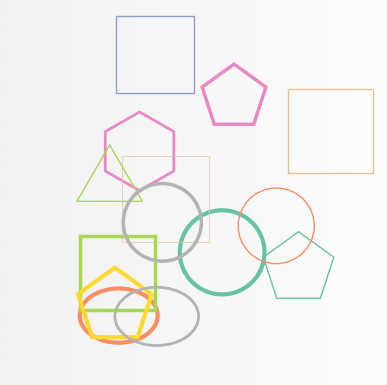[{"shape": "circle", "thickness": 3, "radius": 0.55, "center": [0.573, 0.345]}, {"shape": "pentagon", "thickness": 1, "radius": 0.48, "center": [0.771, 0.302]}, {"shape": "circle", "thickness": 1, "radius": 0.49, "center": [0.713, 0.413]}, {"shape": "oval", "thickness": 3, "radius": 0.5, "center": [0.306, 0.18]}, {"shape": "square", "thickness": 1, "radius": 0.5, "center": [0.4, 0.858]}, {"shape": "pentagon", "thickness": 2.5, "radius": 0.43, "center": [0.604, 0.747]}, {"shape": "hexagon", "thickness": 2, "radius": 0.51, "center": [0.36, 0.607]}, {"shape": "square", "thickness": 2.5, "radius": 0.48, "center": [0.304, 0.292]}, {"shape": "triangle", "thickness": 1, "radius": 0.49, "center": [0.283, 0.526]}, {"shape": "pentagon", "thickness": 3, "radius": 0.5, "center": [0.296, 0.205]}, {"shape": "square", "thickness": 0.5, "radius": 0.56, "center": [0.426, 0.483]}, {"shape": "square", "thickness": 1, "radius": 0.55, "center": [0.852, 0.659]}, {"shape": "oval", "thickness": 2, "radius": 0.54, "center": [0.404, 0.178]}, {"shape": "circle", "thickness": 2.5, "radius": 0.5, "center": [0.419, 0.422]}]